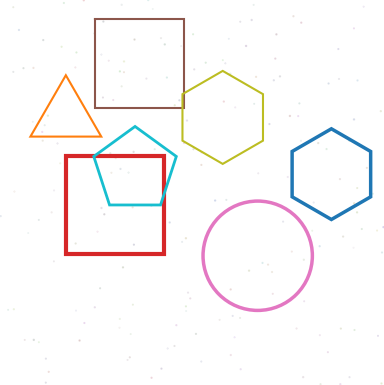[{"shape": "hexagon", "thickness": 2.5, "radius": 0.59, "center": [0.861, 0.548]}, {"shape": "triangle", "thickness": 1.5, "radius": 0.53, "center": [0.171, 0.698]}, {"shape": "square", "thickness": 3, "radius": 0.64, "center": [0.3, 0.469]}, {"shape": "square", "thickness": 1.5, "radius": 0.58, "center": [0.361, 0.835]}, {"shape": "circle", "thickness": 2.5, "radius": 0.71, "center": [0.669, 0.336]}, {"shape": "hexagon", "thickness": 1.5, "radius": 0.6, "center": [0.579, 0.695]}, {"shape": "pentagon", "thickness": 2, "radius": 0.56, "center": [0.351, 0.559]}]